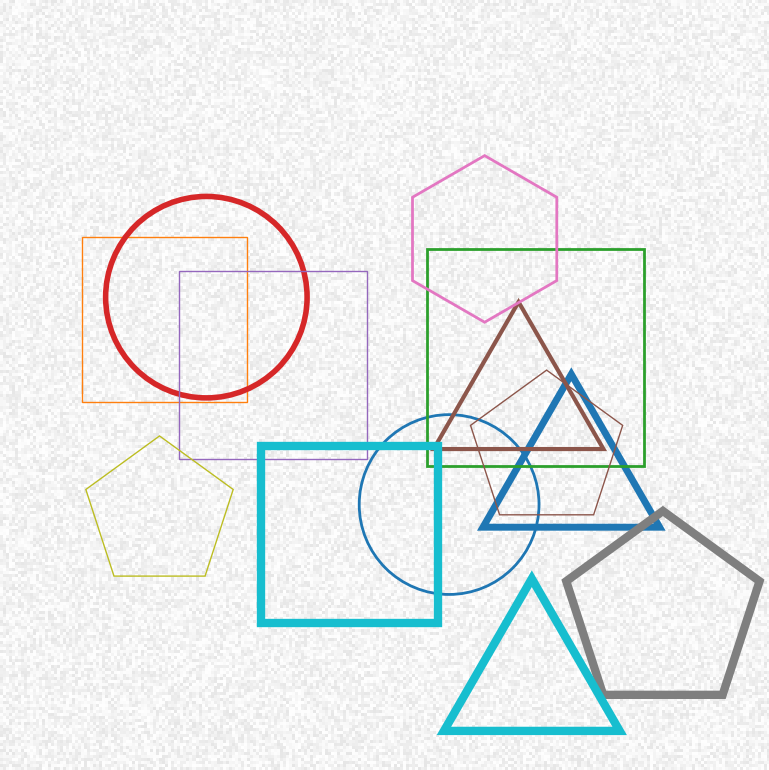[{"shape": "triangle", "thickness": 2.5, "radius": 0.66, "center": [0.742, 0.382]}, {"shape": "circle", "thickness": 1, "radius": 0.58, "center": [0.583, 0.345]}, {"shape": "square", "thickness": 0.5, "radius": 0.54, "center": [0.214, 0.585]}, {"shape": "square", "thickness": 1, "radius": 0.7, "center": [0.696, 0.536]}, {"shape": "circle", "thickness": 2, "radius": 0.65, "center": [0.268, 0.614]}, {"shape": "square", "thickness": 0.5, "radius": 0.61, "center": [0.355, 0.526]}, {"shape": "triangle", "thickness": 1.5, "radius": 0.64, "center": [0.673, 0.48]}, {"shape": "pentagon", "thickness": 0.5, "radius": 0.52, "center": [0.71, 0.415]}, {"shape": "hexagon", "thickness": 1, "radius": 0.54, "center": [0.629, 0.69]}, {"shape": "pentagon", "thickness": 3, "radius": 0.66, "center": [0.861, 0.204]}, {"shape": "pentagon", "thickness": 0.5, "radius": 0.5, "center": [0.207, 0.333]}, {"shape": "square", "thickness": 3, "radius": 0.58, "center": [0.454, 0.305]}, {"shape": "triangle", "thickness": 3, "radius": 0.66, "center": [0.691, 0.117]}]